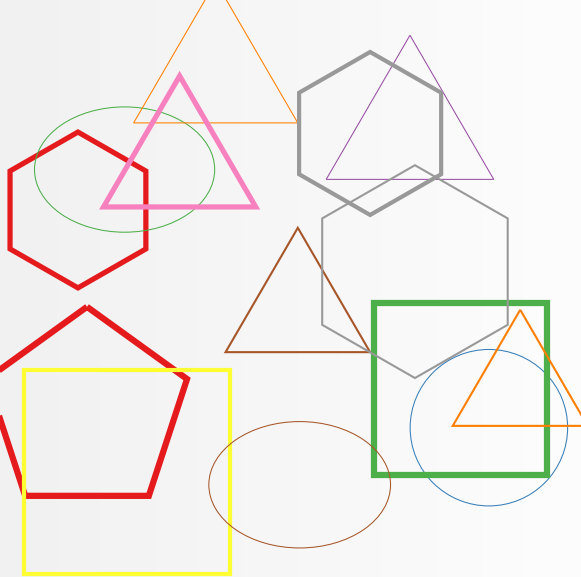[{"shape": "hexagon", "thickness": 2.5, "radius": 0.67, "center": [0.134, 0.636]}, {"shape": "pentagon", "thickness": 3, "radius": 0.9, "center": [0.15, 0.287]}, {"shape": "circle", "thickness": 0.5, "radius": 0.68, "center": [0.841, 0.259]}, {"shape": "square", "thickness": 3, "radius": 0.74, "center": [0.793, 0.326]}, {"shape": "oval", "thickness": 0.5, "radius": 0.77, "center": [0.214, 0.706]}, {"shape": "triangle", "thickness": 0.5, "radius": 0.83, "center": [0.705, 0.772]}, {"shape": "triangle", "thickness": 1, "radius": 0.67, "center": [0.895, 0.329]}, {"shape": "triangle", "thickness": 0.5, "radius": 0.82, "center": [0.371, 0.868]}, {"shape": "square", "thickness": 2, "radius": 0.89, "center": [0.218, 0.182]}, {"shape": "triangle", "thickness": 1, "radius": 0.72, "center": [0.512, 0.461]}, {"shape": "oval", "thickness": 0.5, "radius": 0.78, "center": [0.516, 0.16]}, {"shape": "triangle", "thickness": 2.5, "radius": 0.76, "center": [0.309, 0.716]}, {"shape": "hexagon", "thickness": 2, "radius": 0.71, "center": [0.637, 0.768]}, {"shape": "hexagon", "thickness": 1, "radius": 0.92, "center": [0.714, 0.529]}]